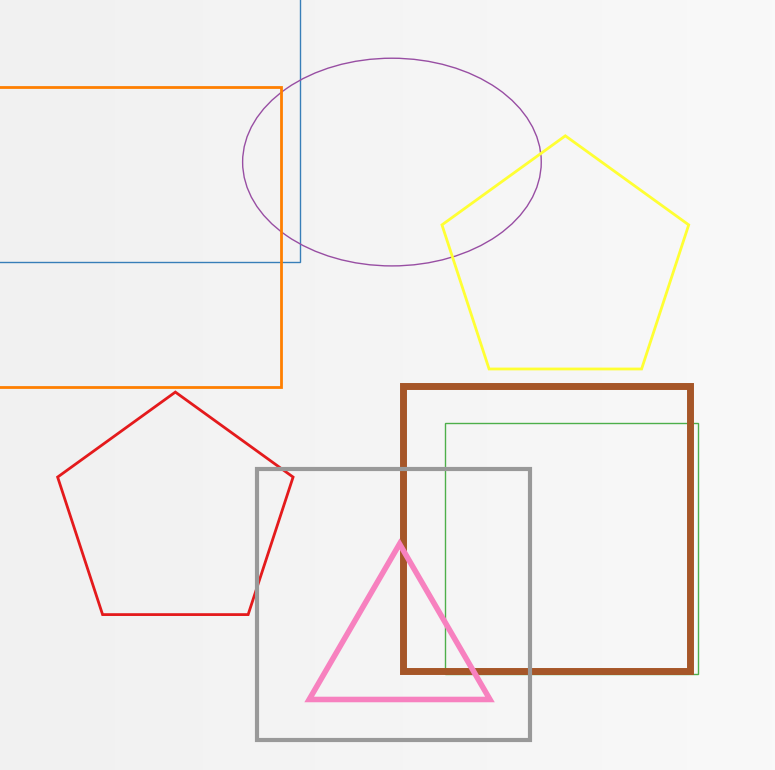[{"shape": "pentagon", "thickness": 1, "radius": 0.8, "center": [0.226, 0.331]}, {"shape": "square", "thickness": 0.5, "radius": 0.99, "center": [0.19, 0.857]}, {"shape": "square", "thickness": 0.5, "radius": 0.81, "center": [0.737, 0.288]}, {"shape": "oval", "thickness": 0.5, "radius": 0.96, "center": [0.506, 0.79]}, {"shape": "square", "thickness": 1, "radius": 0.97, "center": [0.168, 0.692]}, {"shape": "pentagon", "thickness": 1, "radius": 0.84, "center": [0.729, 0.656]}, {"shape": "square", "thickness": 2.5, "radius": 0.92, "center": [0.705, 0.313]}, {"shape": "triangle", "thickness": 2, "radius": 0.67, "center": [0.516, 0.159]}, {"shape": "square", "thickness": 1.5, "radius": 0.88, "center": [0.508, 0.215]}]